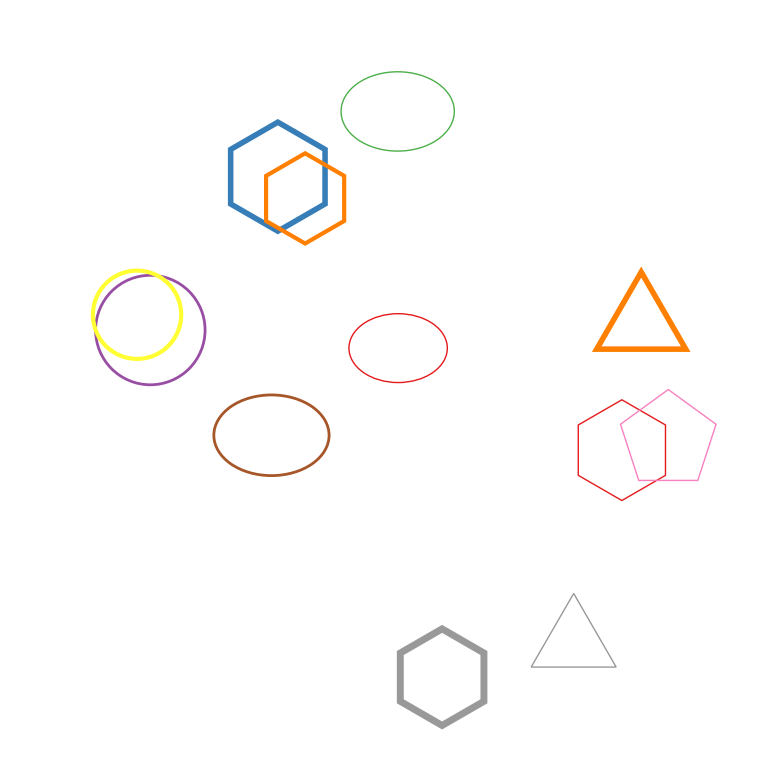[{"shape": "oval", "thickness": 0.5, "radius": 0.32, "center": [0.517, 0.548]}, {"shape": "hexagon", "thickness": 0.5, "radius": 0.33, "center": [0.808, 0.415]}, {"shape": "hexagon", "thickness": 2, "radius": 0.35, "center": [0.361, 0.771]}, {"shape": "oval", "thickness": 0.5, "radius": 0.37, "center": [0.516, 0.855]}, {"shape": "circle", "thickness": 1, "radius": 0.36, "center": [0.195, 0.571]}, {"shape": "hexagon", "thickness": 1.5, "radius": 0.29, "center": [0.396, 0.742]}, {"shape": "triangle", "thickness": 2, "radius": 0.33, "center": [0.833, 0.58]}, {"shape": "circle", "thickness": 1.5, "radius": 0.29, "center": [0.178, 0.591]}, {"shape": "oval", "thickness": 1, "radius": 0.37, "center": [0.353, 0.435]}, {"shape": "pentagon", "thickness": 0.5, "radius": 0.33, "center": [0.868, 0.429]}, {"shape": "triangle", "thickness": 0.5, "radius": 0.32, "center": [0.745, 0.166]}, {"shape": "hexagon", "thickness": 2.5, "radius": 0.31, "center": [0.574, 0.121]}]